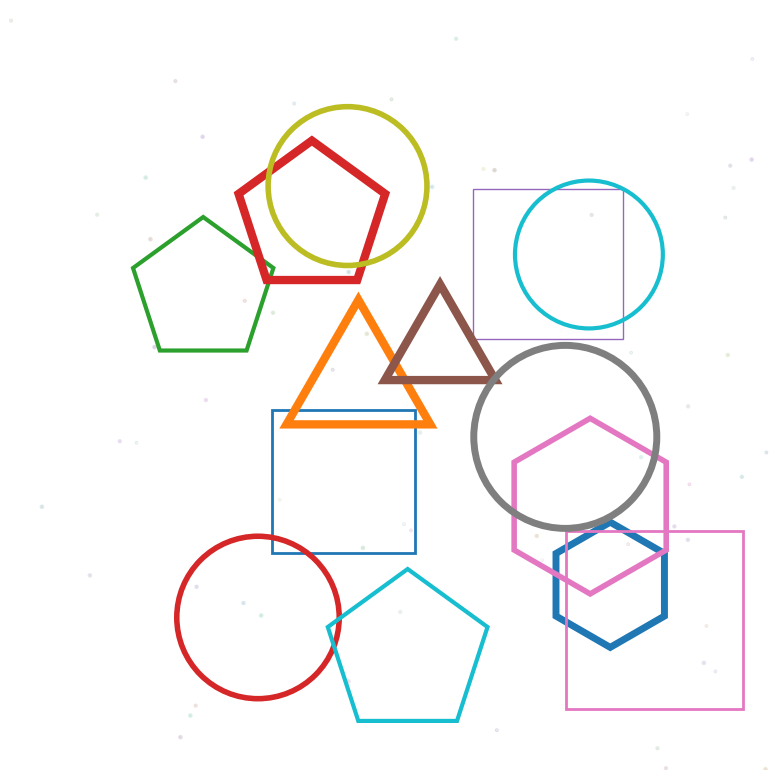[{"shape": "hexagon", "thickness": 2.5, "radius": 0.41, "center": [0.792, 0.241]}, {"shape": "square", "thickness": 1, "radius": 0.46, "center": [0.446, 0.374]}, {"shape": "triangle", "thickness": 3, "radius": 0.54, "center": [0.465, 0.503]}, {"shape": "pentagon", "thickness": 1.5, "radius": 0.48, "center": [0.264, 0.622]}, {"shape": "circle", "thickness": 2, "radius": 0.53, "center": [0.335, 0.198]}, {"shape": "pentagon", "thickness": 3, "radius": 0.5, "center": [0.405, 0.717]}, {"shape": "square", "thickness": 0.5, "radius": 0.49, "center": [0.712, 0.657]}, {"shape": "triangle", "thickness": 3, "radius": 0.41, "center": [0.572, 0.548]}, {"shape": "square", "thickness": 1, "radius": 0.58, "center": [0.85, 0.195]}, {"shape": "hexagon", "thickness": 2, "radius": 0.57, "center": [0.766, 0.343]}, {"shape": "circle", "thickness": 2.5, "radius": 0.59, "center": [0.734, 0.433]}, {"shape": "circle", "thickness": 2, "radius": 0.52, "center": [0.451, 0.758]}, {"shape": "pentagon", "thickness": 1.5, "radius": 0.55, "center": [0.529, 0.152]}, {"shape": "circle", "thickness": 1.5, "radius": 0.48, "center": [0.765, 0.669]}]